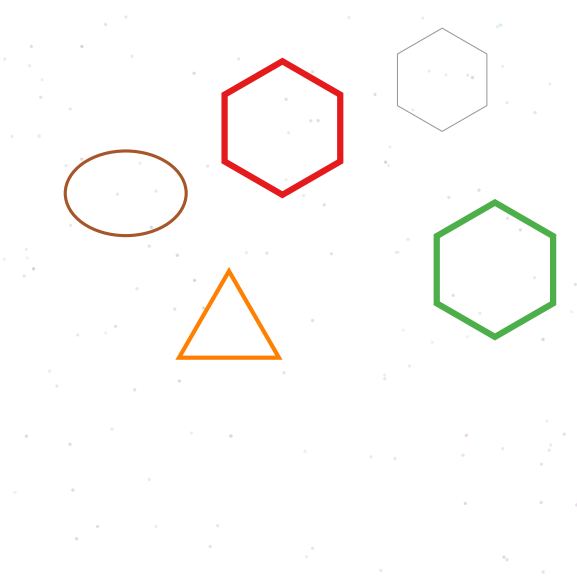[{"shape": "hexagon", "thickness": 3, "radius": 0.58, "center": [0.489, 0.777]}, {"shape": "hexagon", "thickness": 3, "radius": 0.58, "center": [0.857, 0.532]}, {"shape": "triangle", "thickness": 2, "radius": 0.5, "center": [0.396, 0.43]}, {"shape": "oval", "thickness": 1.5, "radius": 0.52, "center": [0.218, 0.664]}, {"shape": "hexagon", "thickness": 0.5, "radius": 0.45, "center": [0.766, 0.861]}]